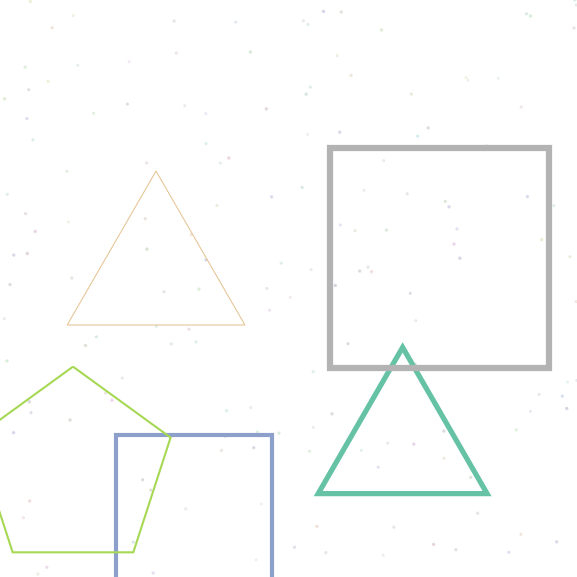[{"shape": "triangle", "thickness": 2.5, "radius": 0.84, "center": [0.697, 0.229]}, {"shape": "square", "thickness": 2, "radius": 0.67, "center": [0.335, 0.112]}, {"shape": "pentagon", "thickness": 1, "radius": 0.89, "center": [0.126, 0.187]}, {"shape": "triangle", "thickness": 0.5, "radius": 0.89, "center": [0.27, 0.525]}, {"shape": "square", "thickness": 3, "radius": 0.95, "center": [0.761, 0.552]}]